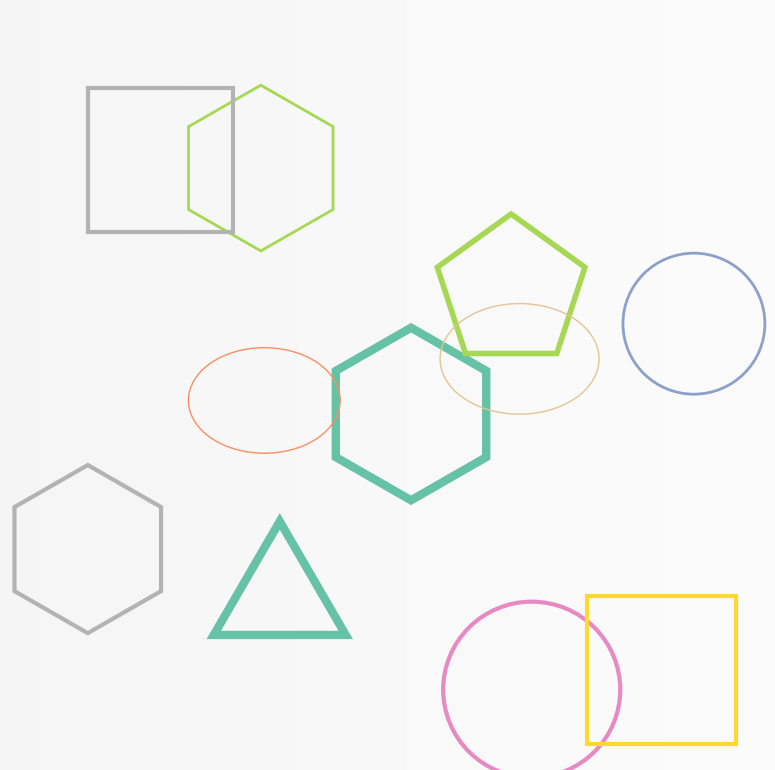[{"shape": "triangle", "thickness": 3, "radius": 0.49, "center": [0.361, 0.225]}, {"shape": "hexagon", "thickness": 3, "radius": 0.56, "center": [0.53, 0.462]}, {"shape": "oval", "thickness": 0.5, "radius": 0.49, "center": [0.341, 0.48]}, {"shape": "circle", "thickness": 1, "radius": 0.46, "center": [0.895, 0.58]}, {"shape": "circle", "thickness": 1.5, "radius": 0.57, "center": [0.686, 0.104]}, {"shape": "hexagon", "thickness": 1, "radius": 0.54, "center": [0.337, 0.782]}, {"shape": "pentagon", "thickness": 2, "radius": 0.5, "center": [0.66, 0.622]}, {"shape": "square", "thickness": 1.5, "radius": 0.48, "center": [0.854, 0.13]}, {"shape": "oval", "thickness": 0.5, "radius": 0.51, "center": [0.67, 0.534]}, {"shape": "hexagon", "thickness": 1.5, "radius": 0.55, "center": [0.113, 0.287]}, {"shape": "square", "thickness": 1.5, "radius": 0.47, "center": [0.208, 0.792]}]